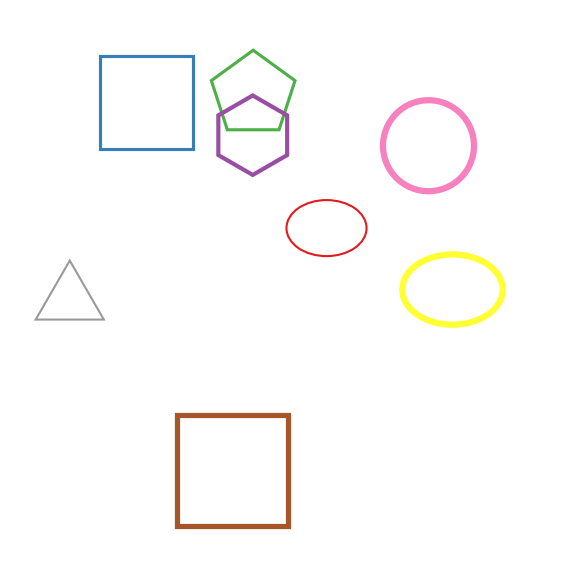[{"shape": "oval", "thickness": 1, "radius": 0.35, "center": [0.565, 0.604]}, {"shape": "square", "thickness": 1.5, "radius": 0.4, "center": [0.254, 0.821]}, {"shape": "pentagon", "thickness": 1.5, "radius": 0.38, "center": [0.438, 0.836]}, {"shape": "hexagon", "thickness": 2, "radius": 0.34, "center": [0.438, 0.765]}, {"shape": "oval", "thickness": 3, "radius": 0.43, "center": [0.784, 0.498]}, {"shape": "square", "thickness": 2.5, "radius": 0.48, "center": [0.402, 0.184]}, {"shape": "circle", "thickness": 3, "radius": 0.39, "center": [0.742, 0.747]}, {"shape": "triangle", "thickness": 1, "radius": 0.34, "center": [0.121, 0.48]}]